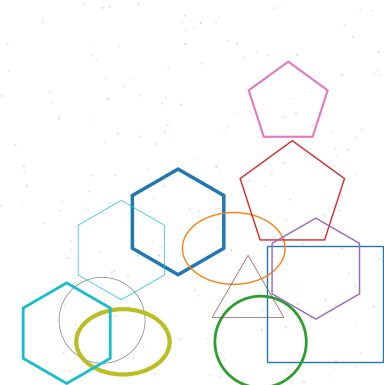[{"shape": "hexagon", "thickness": 2.5, "radius": 0.69, "center": [0.463, 0.424]}, {"shape": "square", "thickness": 1, "radius": 0.75, "center": [0.844, 0.211]}, {"shape": "oval", "thickness": 1, "radius": 0.67, "center": [0.607, 0.355]}, {"shape": "circle", "thickness": 2, "radius": 0.59, "center": [0.677, 0.112]}, {"shape": "pentagon", "thickness": 1, "radius": 0.71, "center": [0.759, 0.492]}, {"shape": "hexagon", "thickness": 1, "radius": 0.66, "center": [0.82, 0.302]}, {"shape": "triangle", "thickness": 0.5, "radius": 0.54, "center": [0.644, 0.229]}, {"shape": "pentagon", "thickness": 1.5, "radius": 0.54, "center": [0.749, 0.732]}, {"shape": "circle", "thickness": 0.5, "radius": 0.56, "center": [0.265, 0.168]}, {"shape": "oval", "thickness": 3, "radius": 0.61, "center": [0.319, 0.112]}, {"shape": "hexagon", "thickness": 0.5, "radius": 0.65, "center": [0.315, 0.35]}, {"shape": "hexagon", "thickness": 2, "radius": 0.65, "center": [0.173, 0.135]}]